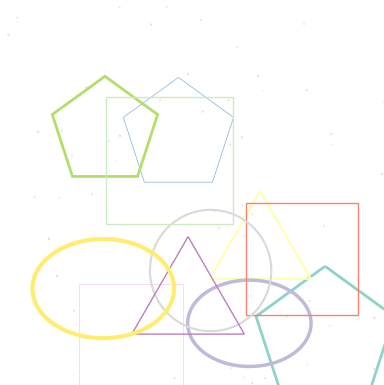[{"shape": "pentagon", "thickness": 2, "radius": 0.94, "center": [0.844, 0.12]}, {"shape": "triangle", "thickness": 1.5, "radius": 0.76, "center": [0.676, 0.352]}, {"shape": "oval", "thickness": 2.5, "radius": 0.8, "center": [0.648, 0.16]}, {"shape": "square", "thickness": 1, "radius": 0.73, "center": [0.784, 0.327]}, {"shape": "pentagon", "thickness": 0.5, "radius": 0.75, "center": [0.463, 0.649]}, {"shape": "pentagon", "thickness": 2, "radius": 0.72, "center": [0.273, 0.658]}, {"shape": "square", "thickness": 0.5, "radius": 0.68, "center": [0.339, 0.126]}, {"shape": "circle", "thickness": 1.5, "radius": 0.79, "center": [0.547, 0.297]}, {"shape": "triangle", "thickness": 1, "radius": 0.84, "center": [0.489, 0.217]}, {"shape": "square", "thickness": 1, "radius": 0.83, "center": [0.44, 0.584]}, {"shape": "oval", "thickness": 3, "radius": 0.92, "center": [0.268, 0.25]}]